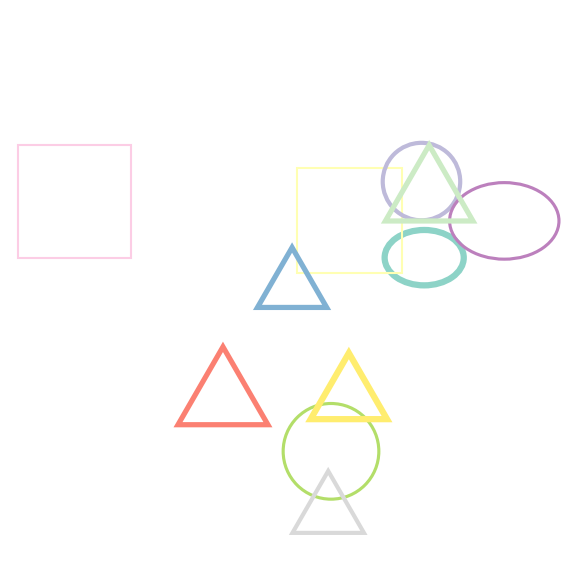[{"shape": "oval", "thickness": 3, "radius": 0.34, "center": [0.735, 0.553]}, {"shape": "square", "thickness": 1, "radius": 0.45, "center": [0.605, 0.617]}, {"shape": "circle", "thickness": 2, "radius": 0.34, "center": [0.73, 0.685]}, {"shape": "triangle", "thickness": 2.5, "radius": 0.45, "center": [0.386, 0.309]}, {"shape": "triangle", "thickness": 2.5, "radius": 0.35, "center": [0.506, 0.501]}, {"shape": "circle", "thickness": 1.5, "radius": 0.41, "center": [0.573, 0.218]}, {"shape": "square", "thickness": 1, "radius": 0.49, "center": [0.129, 0.651]}, {"shape": "triangle", "thickness": 2, "radius": 0.36, "center": [0.568, 0.112]}, {"shape": "oval", "thickness": 1.5, "radius": 0.47, "center": [0.873, 0.617]}, {"shape": "triangle", "thickness": 2.5, "radius": 0.44, "center": [0.743, 0.66]}, {"shape": "triangle", "thickness": 3, "radius": 0.38, "center": [0.604, 0.311]}]